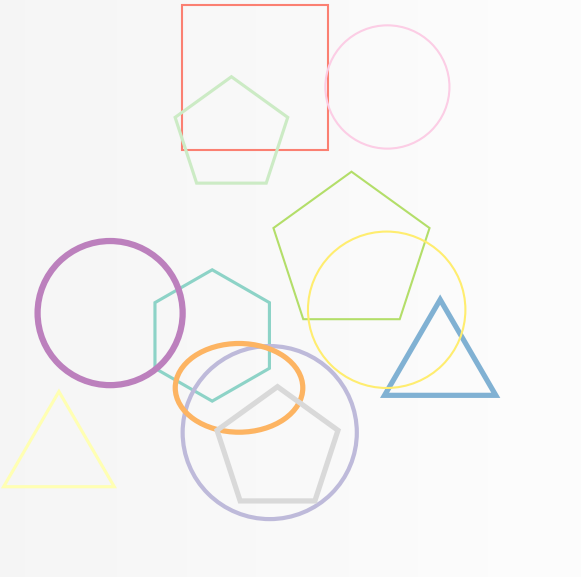[{"shape": "hexagon", "thickness": 1.5, "radius": 0.57, "center": [0.365, 0.418]}, {"shape": "triangle", "thickness": 1.5, "radius": 0.55, "center": [0.101, 0.211]}, {"shape": "circle", "thickness": 2, "radius": 0.75, "center": [0.464, 0.25]}, {"shape": "square", "thickness": 1, "radius": 0.63, "center": [0.438, 0.865]}, {"shape": "triangle", "thickness": 2.5, "radius": 0.55, "center": [0.757, 0.37]}, {"shape": "oval", "thickness": 2.5, "radius": 0.55, "center": [0.411, 0.328]}, {"shape": "pentagon", "thickness": 1, "radius": 0.71, "center": [0.605, 0.561]}, {"shape": "circle", "thickness": 1, "radius": 0.53, "center": [0.667, 0.849]}, {"shape": "pentagon", "thickness": 2.5, "radius": 0.55, "center": [0.477, 0.22]}, {"shape": "circle", "thickness": 3, "radius": 0.62, "center": [0.189, 0.457]}, {"shape": "pentagon", "thickness": 1.5, "radius": 0.51, "center": [0.398, 0.764]}, {"shape": "circle", "thickness": 1, "radius": 0.68, "center": [0.665, 0.463]}]